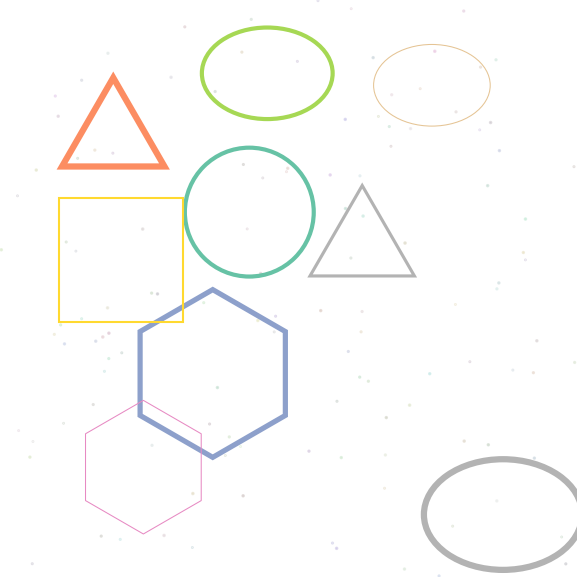[{"shape": "circle", "thickness": 2, "radius": 0.56, "center": [0.432, 0.632]}, {"shape": "triangle", "thickness": 3, "radius": 0.51, "center": [0.196, 0.762]}, {"shape": "hexagon", "thickness": 2.5, "radius": 0.73, "center": [0.368, 0.352]}, {"shape": "hexagon", "thickness": 0.5, "radius": 0.58, "center": [0.248, 0.19]}, {"shape": "oval", "thickness": 2, "radius": 0.57, "center": [0.463, 0.872]}, {"shape": "square", "thickness": 1, "radius": 0.54, "center": [0.209, 0.549]}, {"shape": "oval", "thickness": 0.5, "radius": 0.5, "center": [0.748, 0.851]}, {"shape": "oval", "thickness": 3, "radius": 0.68, "center": [0.871, 0.108]}, {"shape": "triangle", "thickness": 1.5, "radius": 0.52, "center": [0.627, 0.573]}]